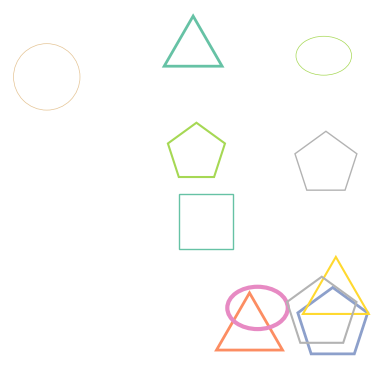[{"shape": "triangle", "thickness": 2, "radius": 0.43, "center": [0.502, 0.871]}, {"shape": "square", "thickness": 1, "radius": 0.35, "center": [0.534, 0.424]}, {"shape": "triangle", "thickness": 2, "radius": 0.5, "center": [0.648, 0.14]}, {"shape": "pentagon", "thickness": 2, "radius": 0.48, "center": [0.864, 0.158]}, {"shape": "oval", "thickness": 3, "radius": 0.39, "center": [0.669, 0.2]}, {"shape": "oval", "thickness": 0.5, "radius": 0.36, "center": [0.841, 0.855]}, {"shape": "pentagon", "thickness": 1.5, "radius": 0.39, "center": [0.51, 0.603]}, {"shape": "triangle", "thickness": 1.5, "radius": 0.49, "center": [0.872, 0.234]}, {"shape": "circle", "thickness": 0.5, "radius": 0.43, "center": [0.121, 0.8]}, {"shape": "pentagon", "thickness": 1, "radius": 0.42, "center": [0.847, 0.574]}, {"shape": "pentagon", "thickness": 1.5, "radius": 0.47, "center": [0.836, 0.186]}]